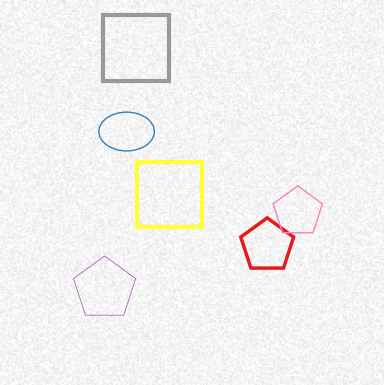[{"shape": "pentagon", "thickness": 2.5, "radius": 0.36, "center": [0.694, 0.362]}, {"shape": "oval", "thickness": 1, "radius": 0.36, "center": [0.329, 0.658]}, {"shape": "pentagon", "thickness": 0.5, "radius": 0.42, "center": [0.272, 0.25]}, {"shape": "square", "thickness": 3, "radius": 0.42, "center": [0.44, 0.494]}, {"shape": "pentagon", "thickness": 1, "radius": 0.34, "center": [0.773, 0.45]}, {"shape": "square", "thickness": 3, "radius": 0.43, "center": [0.353, 0.875]}]